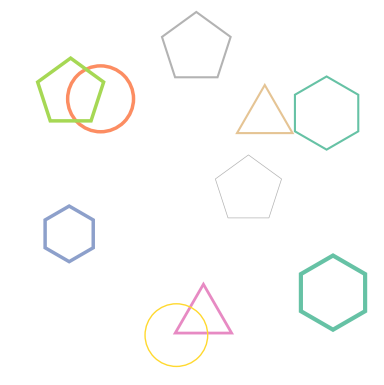[{"shape": "hexagon", "thickness": 1.5, "radius": 0.47, "center": [0.848, 0.706]}, {"shape": "hexagon", "thickness": 3, "radius": 0.48, "center": [0.865, 0.24]}, {"shape": "circle", "thickness": 2.5, "radius": 0.43, "center": [0.261, 0.743]}, {"shape": "hexagon", "thickness": 2.5, "radius": 0.36, "center": [0.18, 0.393]}, {"shape": "triangle", "thickness": 2, "radius": 0.42, "center": [0.528, 0.177]}, {"shape": "pentagon", "thickness": 2.5, "radius": 0.45, "center": [0.183, 0.759]}, {"shape": "circle", "thickness": 1, "radius": 0.41, "center": [0.458, 0.13]}, {"shape": "triangle", "thickness": 1.5, "radius": 0.42, "center": [0.688, 0.696]}, {"shape": "pentagon", "thickness": 0.5, "radius": 0.45, "center": [0.645, 0.507]}, {"shape": "pentagon", "thickness": 1.5, "radius": 0.47, "center": [0.51, 0.875]}]